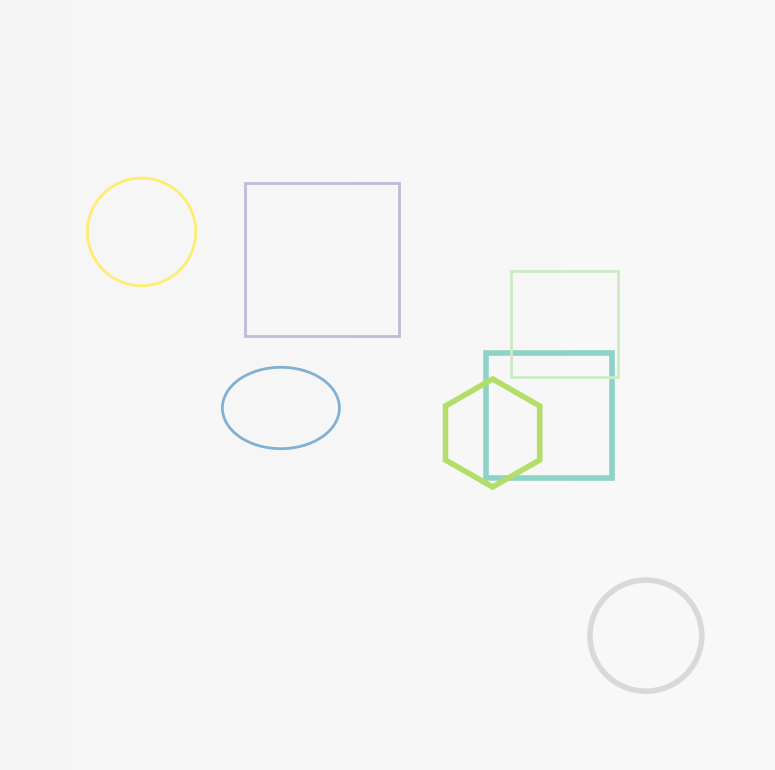[{"shape": "square", "thickness": 2, "radius": 0.4, "center": [0.709, 0.461]}, {"shape": "square", "thickness": 1, "radius": 0.5, "center": [0.416, 0.663]}, {"shape": "oval", "thickness": 1, "radius": 0.38, "center": [0.362, 0.47]}, {"shape": "hexagon", "thickness": 2, "radius": 0.35, "center": [0.636, 0.438]}, {"shape": "circle", "thickness": 2, "radius": 0.36, "center": [0.833, 0.174]}, {"shape": "square", "thickness": 1, "radius": 0.34, "center": [0.728, 0.579]}, {"shape": "circle", "thickness": 1, "radius": 0.35, "center": [0.183, 0.699]}]